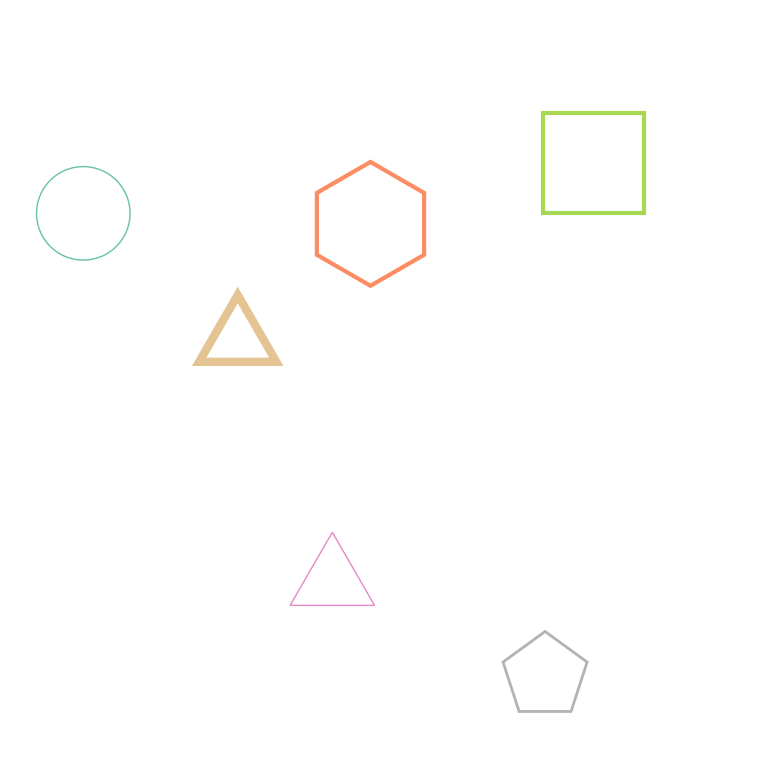[{"shape": "circle", "thickness": 0.5, "radius": 0.3, "center": [0.108, 0.723]}, {"shape": "hexagon", "thickness": 1.5, "radius": 0.4, "center": [0.481, 0.709]}, {"shape": "triangle", "thickness": 0.5, "radius": 0.32, "center": [0.432, 0.245]}, {"shape": "square", "thickness": 1.5, "radius": 0.33, "center": [0.771, 0.788]}, {"shape": "triangle", "thickness": 3, "radius": 0.29, "center": [0.309, 0.559]}, {"shape": "pentagon", "thickness": 1, "radius": 0.29, "center": [0.708, 0.122]}]